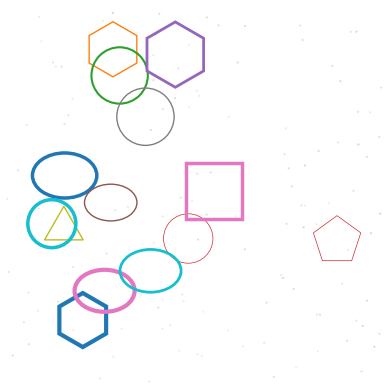[{"shape": "oval", "thickness": 2.5, "radius": 0.42, "center": [0.168, 0.544]}, {"shape": "hexagon", "thickness": 3, "radius": 0.35, "center": [0.215, 0.169]}, {"shape": "hexagon", "thickness": 1, "radius": 0.36, "center": [0.293, 0.872]}, {"shape": "circle", "thickness": 1.5, "radius": 0.37, "center": [0.311, 0.804]}, {"shape": "circle", "thickness": 0.5, "radius": 0.32, "center": [0.489, 0.38]}, {"shape": "pentagon", "thickness": 0.5, "radius": 0.32, "center": [0.875, 0.375]}, {"shape": "hexagon", "thickness": 2, "radius": 0.42, "center": [0.455, 0.858]}, {"shape": "oval", "thickness": 1, "radius": 0.34, "center": [0.288, 0.474]}, {"shape": "oval", "thickness": 3, "radius": 0.39, "center": [0.272, 0.245]}, {"shape": "square", "thickness": 2.5, "radius": 0.36, "center": [0.557, 0.504]}, {"shape": "circle", "thickness": 1, "radius": 0.37, "center": [0.378, 0.697]}, {"shape": "triangle", "thickness": 1, "radius": 0.29, "center": [0.166, 0.406]}, {"shape": "oval", "thickness": 2, "radius": 0.4, "center": [0.391, 0.297]}, {"shape": "circle", "thickness": 2.5, "radius": 0.31, "center": [0.135, 0.419]}]